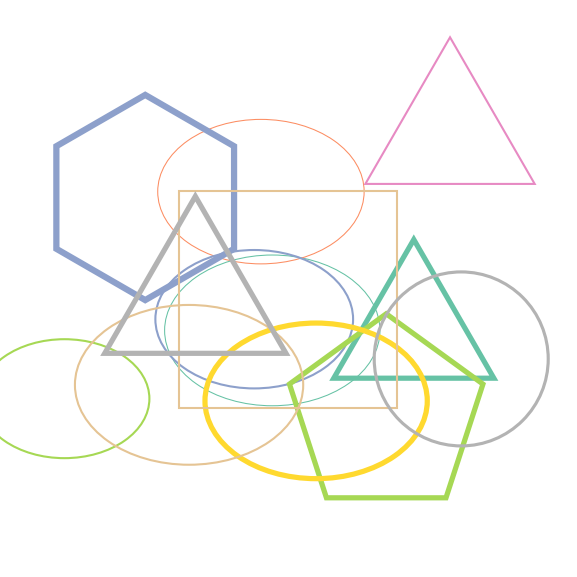[{"shape": "oval", "thickness": 0.5, "radius": 0.93, "center": [0.471, 0.427]}, {"shape": "triangle", "thickness": 2.5, "radius": 0.8, "center": [0.717, 0.424]}, {"shape": "oval", "thickness": 0.5, "radius": 0.89, "center": [0.452, 0.667]}, {"shape": "oval", "thickness": 1, "radius": 0.86, "center": [0.44, 0.446]}, {"shape": "hexagon", "thickness": 3, "radius": 0.89, "center": [0.251, 0.657]}, {"shape": "triangle", "thickness": 1, "radius": 0.85, "center": [0.779, 0.765]}, {"shape": "pentagon", "thickness": 2.5, "radius": 0.88, "center": [0.669, 0.28]}, {"shape": "oval", "thickness": 1, "radius": 0.74, "center": [0.112, 0.309]}, {"shape": "oval", "thickness": 2.5, "radius": 0.96, "center": [0.547, 0.305]}, {"shape": "oval", "thickness": 1, "radius": 0.99, "center": [0.327, 0.333]}, {"shape": "square", "thickness": 1, "radius": 0.94, "center": [0.498, 0.48]}, {"shape": "circle", "thickness": 1.5, "radius": 0.75, "center": [0.799, 0.378]}, {"shape": "triangle", "thickness": 2.5, "radius": 0.91, "center": [0.338, 0.478]}]